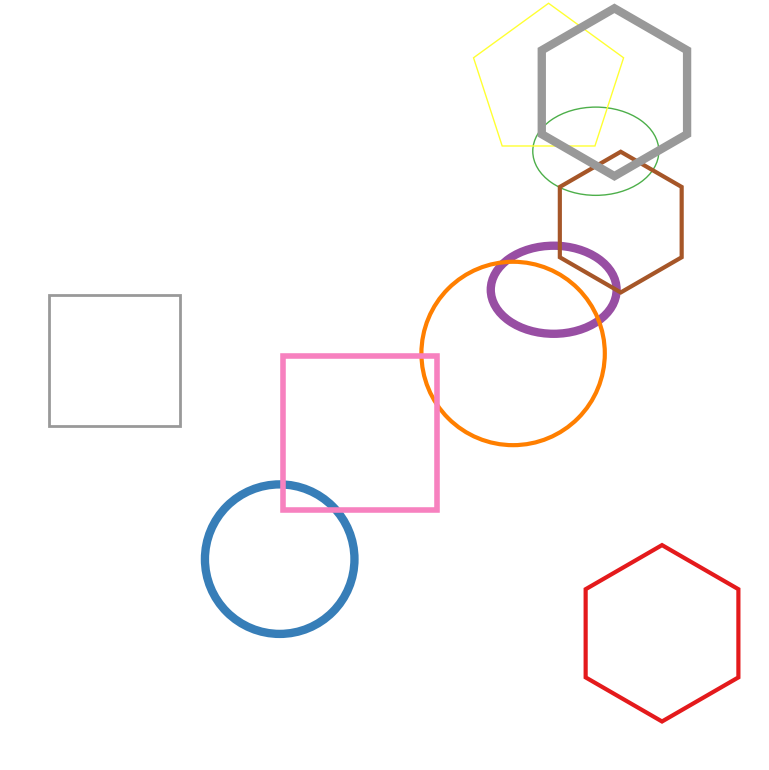[{"shape": "hexagon", "thickness": 1.5, "radius": 0.57, "center": [0.86, 0.178]}, {"shape": "circle", "thickness": 3, "radius": 0.49, "center": [0.363, 0.274]}, {"shape": "oval", "thickness": 0.5, "radius": 0.41, "center": [0.774, 0.804]}, {"shape": "oval", "thickness": 3, "radius": 0.41, "center": [0.719, 0.624]}, {"shape": "circle", "thickness": 1.5, "radius": 0.6, "center": [0.666, 0.541]}, {"shape": "pentagon", "thickness": 0.5, "radius": 0.51, "center": [0.712, 0.893]}, {"shape": "hexagon", "thickness": 1.5, "radius": 0.46, "center": [0.806, 0.712]}, {"shape": "square", "thickness": 2, "radius": 0.5, "center": [0.468, 0.438]}, {"shape": "square", "thickness": 1, "radius": 0.43, "center": [0.148, 0.532]}, {"shape": "hexagon", "thickness": 3, "radius": 0.54, "center": [0.798, 0.88]}]